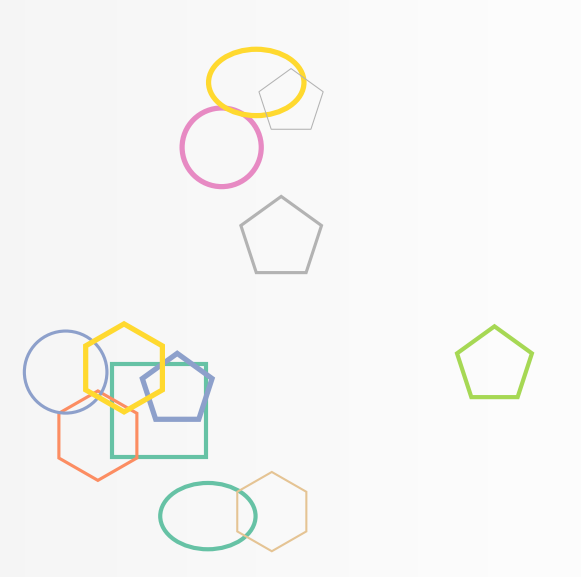[{"shape": "square", "thickness": 2, "radius": 0.41, "center": [0.274, 0.288]}, {"shape": "oval", "thickness": 2, "radius": 0.41, "center": [0.358, 0.105]}, {"shape": "hexagon", "thickness": 1.5, "radius": 0.39, "center": [0.168, 0.245]}, {"shape": "pentagon", "thickness": 2.5, "radius": 0.32, "center": [0.305, 0.324]}, {"shape": "circle", "thickness": 1.5, "radius": 0.36, "center": [0.113, 0.355]}, {"shape": "circle", "thickness": 2.5, "radius": 0.34, "center": [0.381, 0.744]}, {"shape": "pentagon", "thickness": 2, "radius": 0.34, "center": [0.851, 0.366]}, {"shape": "oval", "thickness": 2.5, "radius": 0.41, "center": [0.441, 0.856]}, {"shape": "hexagon", "thickness": 2.5, "radius": 0.38, "center": [0.213, 0.362]}, {"shape": "hexagon", "thickness": 1, "radius": 0.34, "center": [0.468, 0.113]}, {"shape": "pentagon", "thickness": 1.5, "radius": 0.36, "center": [0.484, 0.586]}, {"shape": "pentagon", "thickness": 0.5, "radius": 0.29, "center": [0.501, 0.822]}]